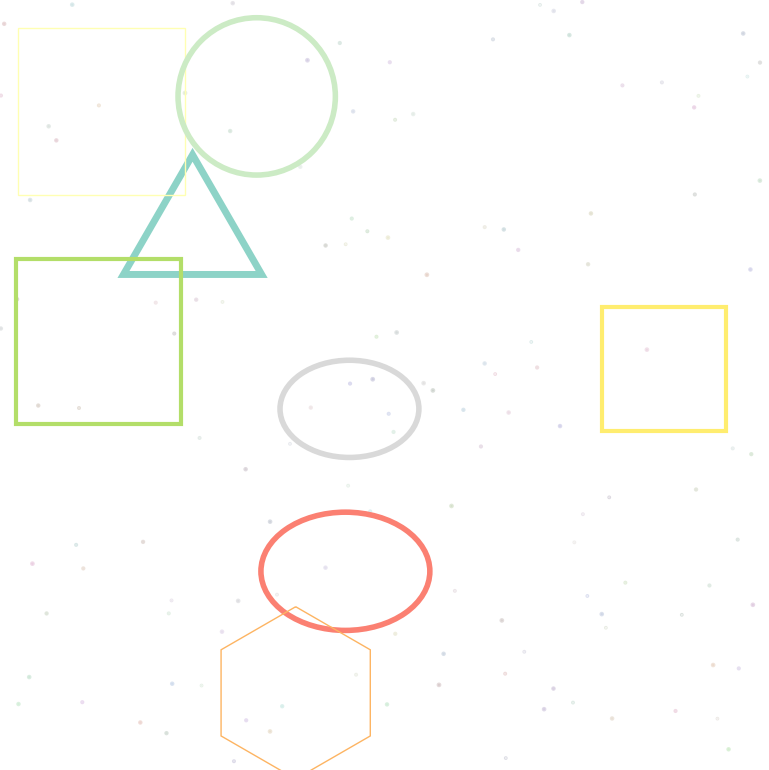[{"shape": "triangle", "thickness": 2.5, "radius": 0.52, "center": [0.25, 0.695]}, {"shape": "square", "thickness": 0.5, "radius": 0.54, "center": [0.132, 0.855]}, {"shape": "oval", "thickness": 2, "radius": 0.55, "center": [0.449, 0.258]}, {"shape": "hexagon", "thickness": 0.5, "radius": 0.56, "center": [0.384, 0.1]}, {"shape": "square", "thickness": 1.5, "radius": 0.53, "center": [0.128, 0.556]}, {"shape": "oval", "thickness": 2, "radius": 0.45, "center": [0.454, 0.469]}, {"shape": "circle", "thickness": 2, "radius": 0.51, "center": [0.333, 0.875]}, {"shape": "square", "thickness": 1.5, "radius": 0.4, "center": [0.862, 0.521]}]